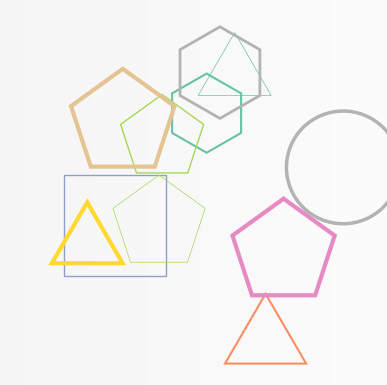[{"shape": "triangle", "thickness": 0.5, "radius": 0.54, "center": [0.606, 0.806]}, {"shape": "hexagon", "thickness": 1.5, "radius": 0.51, "center": [0.533, 0.706]}, {"shape": "triangle", "thickness": 1.5, "radius": 0.6, "center": [0.685, 0.116]}, {"shape": "square", "thickness": 1, "radius": 0.66, "center": [0.296, 0.414]}, {"shape": "pentagon", "thickness": 3, "radius": 0.69, "center": [0.732, 0.345]}, {"shape": "pentagon", "thickness": 0.5, "radius": 0.63, "center": [0.41, 0.42]}, {"shape": "pentagon", "thickness": 1, "radius": 0.56, "center": [0.418, 0.642]}, {"shape": "triangle", "thickness": 3, "radius": 0.53, "center": [0.225, 0.369]}, {"shape": "pentagon", "thickness": 3, "radius": 0.7, "center": [0.317, 0.681]}, {"shape": "hexagon", "thickness": 2, "radius": 0.59, "center": [0.568, 0.811]}, {"shape": "circle", "thickness": 2.5, "radius": 0.73, "center": [0.886, 0.565]}]